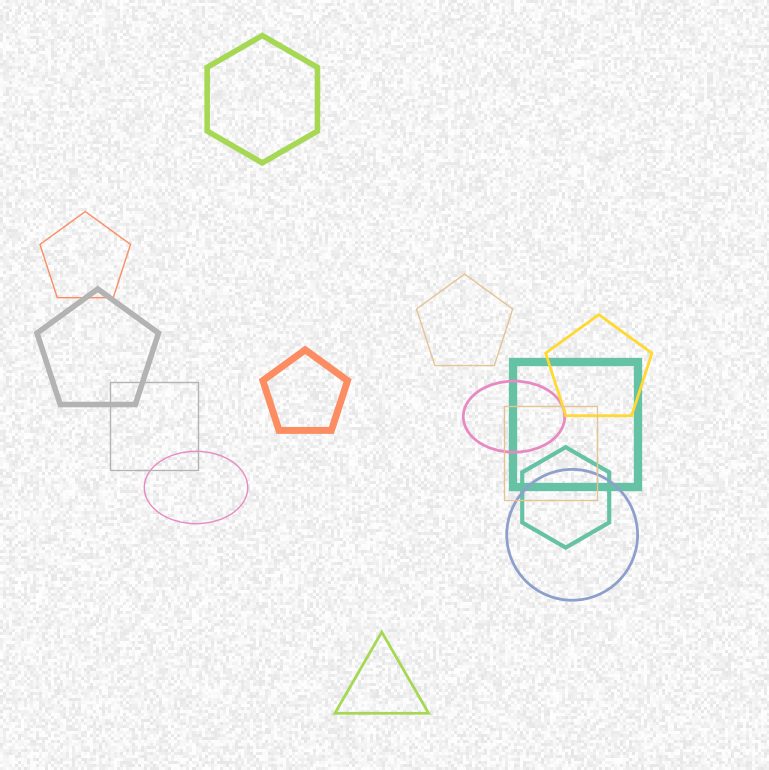[{"shape": "hexagon", "thickness": 1.5, "radius": 0.33, "center": [0.735, 0.354]}, {"shape": "square", "thickness": 3, "radius": 0.41, "center": [0.748, 0.449]}, {"shape": "pentagon", "thickness": 2.5, "radius": 0.29, "center": [0.396, 0.488]}, {"shape": "pentagon", "thickness": 0.5, "radius": 0.31, "center": [0.111, 0.663]}, {"shape": "circle", "thickness": 1, "radius": 0.42, "center": [0.743, 0.305]}, {"shape": "oval", "thickness": 1, "radius": 0.33, "center": [0.668, 0.459]}, {"shape": "oval", "thickness": 0.5, "radius": 0.34, "center": [0.255, 0.367]}, {"shape": "triangle", "thickness": 1, "radius": 0.35, "center": [0.496, 0.109]}, {"shape": "hexagon", "thickness": 2, "radius": 0.41, "center": [0.341, 0.871]}, {"shape": "pentagon", "thickness": 1, "radius": 0.36, "center": [0.778, 0.519]}, {"shape": "pentagon", "thickness": 0.5, "radius": 0.33, "center": [0.603, 0.578]}, {"shape": "square", "thickness": 0.5, "radius": 0.3, "center": [0.715, 0.412]}, {"shape": "square", "thickness": 0.5, "radius": 0.29, "center": [0.2, 0.447]}, {"shape": "pentagon", "thickness": 2, "radius": 0.41, "center": [0.127, 0.542]}]